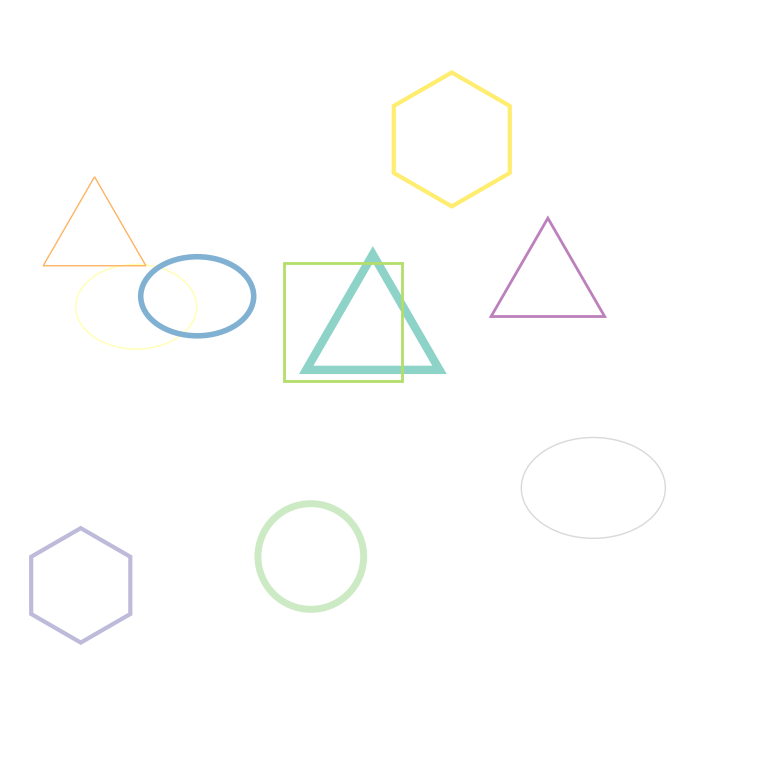[{"shape": "triangle", "thickness": 3, "radius": 0.5, "center": [0.484, 0.57]}, {"shape": "oval", "thickness": 0.5, "radius": 0.39, "center": [0.177, 0.602]}, {"shape": "hexagon", "thickness": 1.5, "radius": 0.37, "center": [0.105, 0.24]}, {"shape": "oval", "thickness": 2, "radius": 0.37, "center": [0.256, 0.615]}, {"shape": "triangle", "thickness": 0.5, "radius": 0.39, "center": [0.123, 0.693]}, {"shape": "square", "thickness": 1, "radius": 0.38, "center": [0.446, 0.582]}, {"shape": "oval", "thickness": 0.5, "radius": 0.47, "center": [0.771, 0.366]}, {"shape": "triangle", "thickness": 1, "radius": 0.43, "center": [0.712, 0.632]}, {"shape": "circle", "thickness": 2.5, "radius": 0.34, "center": [0.404, 0.277]}, {"shape": "hexagon", "thickness": 1.5, "radius": 0.43, "center": [0.587, 0.819]}]